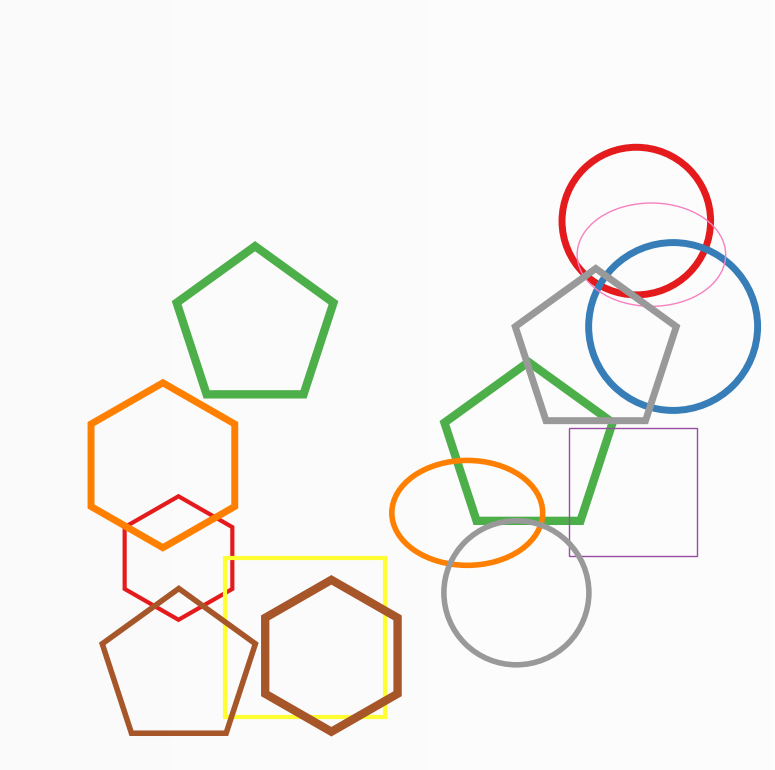[{"shape": "circle", "thickness": 2.5, "radius": 0.48, "center": [0.821, 0.713]}, {"shape": "hexagon", "thickness": 1.5, "radius": 0.4, "center": [0.23, 0.275]}, {"shape": "circle", "thickness": 2.5, "radius": 0.55, "center": [0.869, 0.576]}, {"shape": "pentagon", "thickness": 3, "radius": 0.53, "center": [0.329, 0.574]}, {"shape": "pentagon", "thickness": 3, "radius": 0.57, "center": [0.682, 0.416]}, {"shape": "square", "thickness": 0.5, "radius": 0.41, "center": [0.817, 0.361]}, {"shape": "hexagon", "thickness": 2.5, "radius": 0.54, "center": [0.21, 0.396]}, {"shape": "oval", "thickness": 2, "radius": 0.49, "center": [0.603, 0.334]}, {"shape": "square", "thickness": 1.5, "radius": 0.52, "center": [0.394, 0.172]}, {"shape": "hexagon", "thickness": 3, "radius": 0.49, "center": [0.428, 0.148]}, {"shape": "pentagon", "thickness": 2, "radius": 0.52, "center": [0.231, 0.132]}, {"shape": "oval", "thickness": 0.5, "radius": 0.48, "center": [0.841, 0.669]}, {"shape": "circle", "thickness": 2, "radius": 0.47, "center": [0.666, 0.23]}, {"shape": "pentagon", "thickness": 2.5, "radius": 0.55, "center": [0.769, 0.542]}]